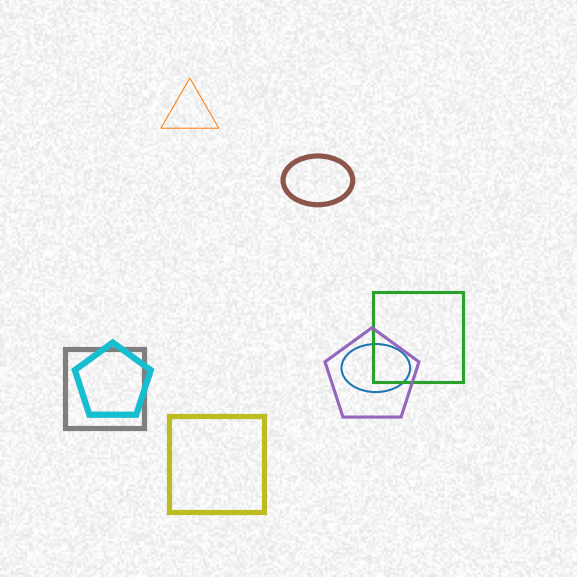[{"shape": "oval", "thickness": 1, "radius": 0.3, "center": [0.651, 0.362]}, {"shape": "triangle", "thickness": 0.5, "radius": 0.29, "center": [0.329, 0.806]}, {"shape": "square", "thickness": 1.5, "radius": 0.39, "center": [0.725, 0.416]}, {"shape": "pentagon", "thickness": 1.5, "radius": 0.43, "center": [0.644, 0.346]}, {"shape": "oval", "thickness": 2.5, "radius": 0.3, "center": [0.55, 0.687]}, {"shape": "square", "thickness": 2.5, "radius": 0.34, "center": [0.181, 0.326]}, {"shape": "square", "thickness": 2.5, "radius": 0.41, "center": [0.375, 0.195]}, {"shape": "pentagon", "thickness": 3, "radius": 0.35, "center": [0.195, 0.337]}]